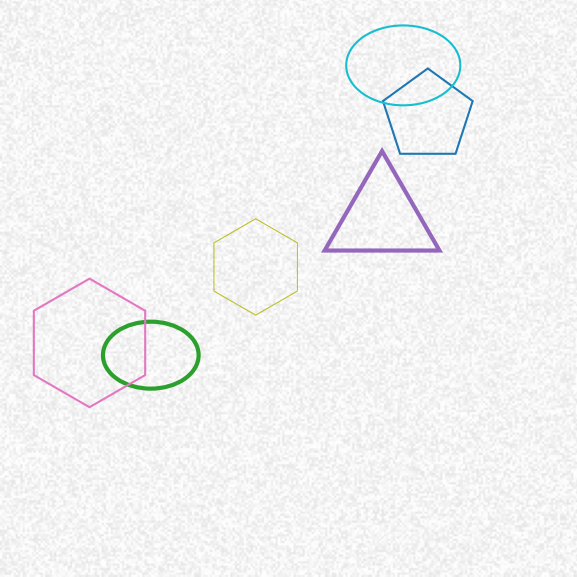[{"shape": "pentagon", "thickness": 1, "radius": 0.41, "center": [0.741, 0.799]}, {"shape": "oval", "thickness": 2, "radius": 0.41, "center": [0.261, 0.384]}, {"shape": "triangle", "thickness": 2, "radius": 0.57, "center": [0.662, 0.623]}, {"shape": "hexagon", "thickness": 1, "radius": 0.56, "center": [0.155, 0.405]}, {"shape": "hexagon", "thickness": 0.5, "radius": 0.42, "center": [0.443, 0.537]}, {"shape": "oval", "thickness": 1, "radius": 0.49, "center": [0.698, 0.886]}]